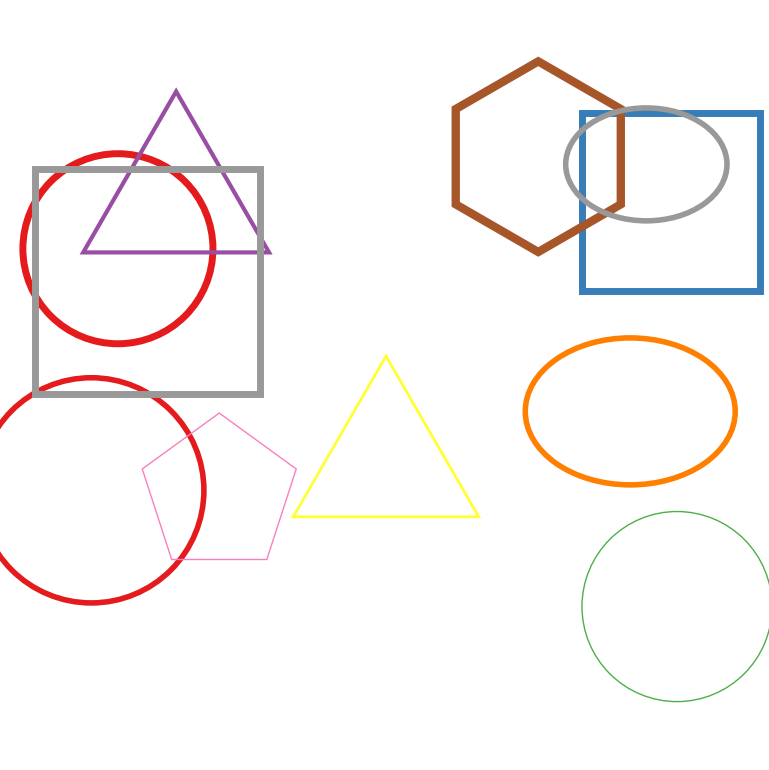[{"shape": "circle", "thickness": 2.5, "radius": 0.62, "center": [0.153, 0.677]}, {"shape": "circle", "thickness": 2, "radius": 0.73, "center": [0.119, 0.363]}, {"shape": "square", "thickness": 2.5, "radius": 0.58, "center": [0.871, 0.737]}, {"shape": "circle", "thickness": 0.5, "radius": 0.62, "center": [0.879, 0.212]}, {"shape": "triangle", "thickness": 1.5, "radius": 0.7, "center": [0.229, 0.742]}, {"shape": "oval", "thickness": 2, "radius": 0.68, "center": [0.819, 0.466]}, {"shape": "triangle", "thickness": 1, "radius": 0.7, "center": [0.501, 0.398]}, {"shape": "hexagon", "thickness": 3, "radius": 0.62, "center": [0.699, 0.797]}, {"shape": "pentagon", "thickness": 0.5, "radius": 0.53, "center": [0.285, 0.358]}, {"shape": "square", "thickness": 2.5, "radius": 0.73, "center": [0.192, 0.635]}, {"shape": "oval", "thickness": 2, "radius": 0.52, "center": [0.839, 0.787]}]